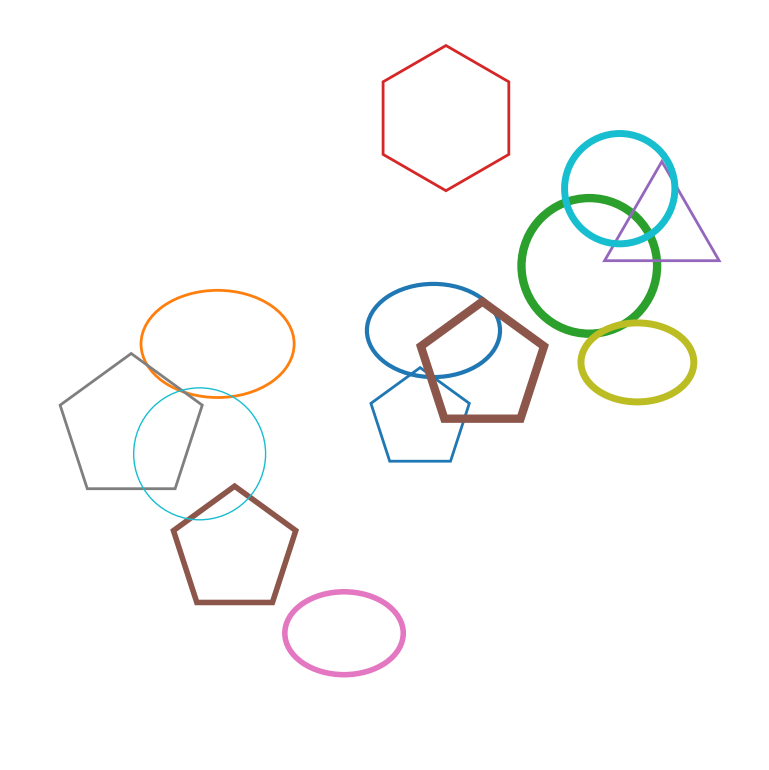[{"shape": "oval", "thickness": 1.5, "radius": 0.43, "center": [0.563, 0.571]}, {"shape": "pentagon", "thickness": 1, "radius": 0.34, "center": [0.546, 0.455]}, {"shape": "oval", "thickness": 1, "radius": 0.5, "center": [0.283, 0.553]}, {"shape": "circle", "thickness": 3, "radius": 0.44, "center": [0.765, 0.655]}, {"shape": "hexagon", "thickness": 1, "radius": 0.47, "center": [0.579, 0.847]}, {"shape": "triangle", "thickness": 1, "radius": 0.43, "center": [0.86, 0.704]}, {"shape": "pentagon", "thickness": 3, "radius": 0.42, "center": [0.627, 0.524]}, {"shape": "pentagon", "thickness": 2, "radius": 0.42, "center": [0.305, 0.285]}, {"shape": "oval", "thickness": 2, "radius": 0.38, "center": [0.447, 0.178]}, {"shape": "pentagon", "thickness": 1, "radius": 0.49, "center": [0.17, 0.444]}, {"shape": "oval", "thickness": 2.5, "radius": 0.37, "center": [0.828, 0.529]}, {"shape": "circle", "thickness": 0.5, "radius": 0.43, "center": [0.259, 0.411]}, {"shape": "circle", "thickness": 2.5, "radius": 0.36, "center": [0.805, 0.755]}]